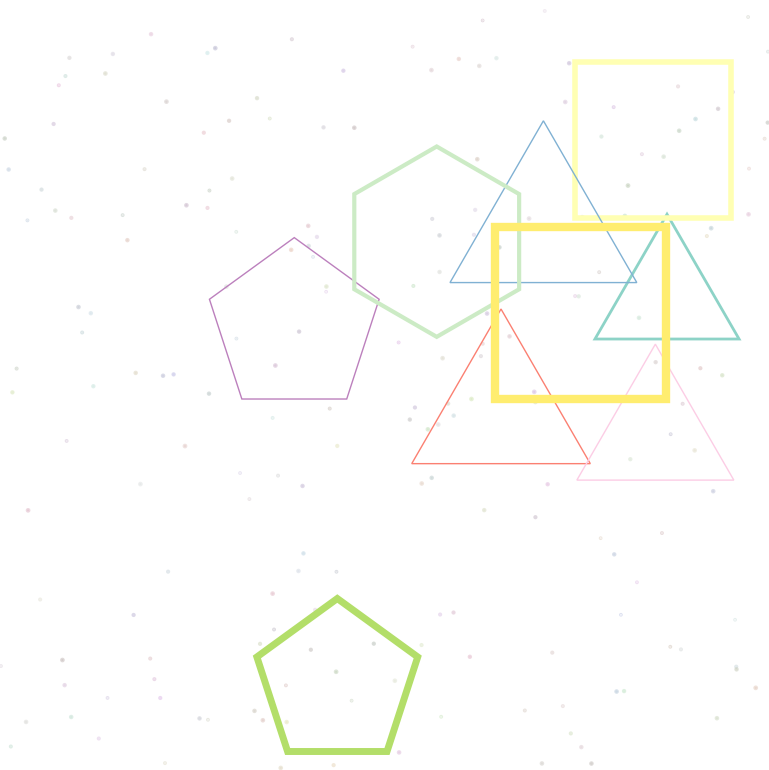[{"shape": "triangle", "thickness": 1, "radius": 0.54, "center": [0.866, 0.614]}, {"shape": "square", "thickness": 2, "radius": 0.51, "center": [0.848, 0.818]}, {"shape": "triangle", "thickness": 0.5, "radius": 0.67, "center": [0.651, 0.465]}, {"shape": "triangle", "thickness": 0.5, "radius": 0.7, "center": [0.706, 0.703]}, {"shape": "pentagon", "thickness": 2.5, "radius": 0.55, "center": [0.438, 0.113]}, {"shape": "triangle", "thickness": 0.5, "radius": 0.59, "center": [0.851, 0.435]}, {"shape": "pentagon", "thickness": 0.5, "radius": 0.58, "center": [0.382, 0.576]}, {"shape": "hexagon", "thickness": 1.5, "radius": 0.62, "center": [0.567, 0.686]}, {"shape": "square", "thickness": 3, "radius": 0.56, "center": [0.754, 0.594]}]